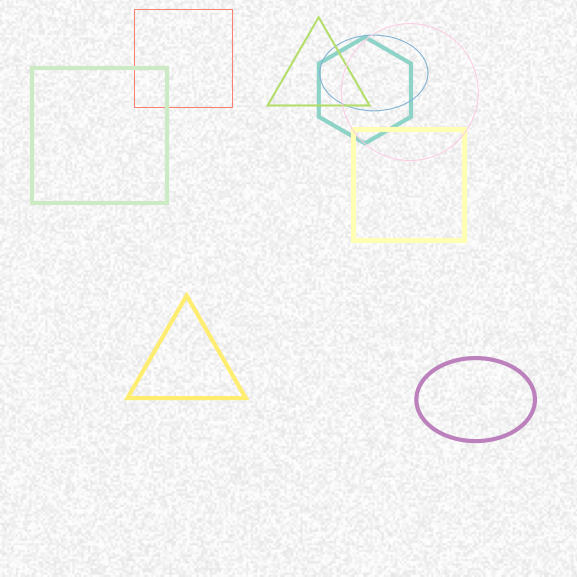[{"shape": "hexagon", "thickness": 2, "radius": 0.46, "center": [0.632, 0.843]}, {"shape": "square", "thickness": 2.5, "radius": 0.48, "center": [0.707, 0.679]}, {"shape": "square", "thickness": 0.5, "radius": 0.43, "center": [0.317, 0.899]}, {"shape": "oval", "thickness": 0.5, "radius": 0.47, "center": [0.647, 0.873]}, {"shape": "triangle", "thickness": 1, "radius": 0.51, "center": [0.552, 0.867]}, {"shape": "circle", "thickness": 0.5, "radius": 0.59, "center": [0.71, 0.84]}, {"shape": "oval", "thickness": 2, "radius": 0.51, "center": [0.824, 0.307]}, {"shape": "square", "thickness": 2, "radius": 0.59, "center": [0.173, 0.765]}, {"shape": "triangle", "thickness": 2, "radius": 0.59, "center": [0.323, 0.369]}]